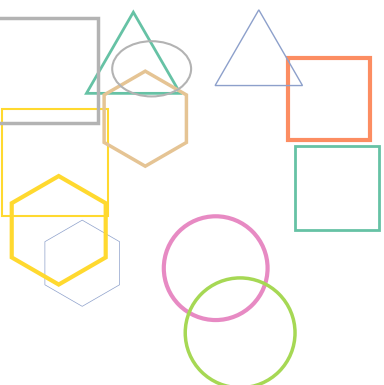[{"shape": "square", "thickness": 2, "radius": 0.55, "center": [0.874, 0.512]}, {"shape": "triangle", "thickness": 2, "radius": 0.7, "center": [0.346, 0.828]}, {"shape": "square", "thickness": 3, "radius": 0.53, "center": [0.855, 0.742]}, {"shape": "triangle", "thickness": 1, "radius": 0.66, "center": [0.672, 0.843]}, {"shape": "hexagon", "thickness": 0.5, "radius": 0.56, "center": [0.214, 0.316]}, {"shape": "circle", "thickness": 3, "radius": 0.67, "center": [0.56, 0.303]}, {"shape": "circle", "thickness": 2.5, "radius": 0.71, "center": [0.624, 0.136]}, {"shape": "hexagon", "thickness": 3, "radius": 0.7, "center": [0.152, 0.402]}, {"shape": "square", "thickness": 1.5, "radius": 0.69, "center": [0.143, 0.578]}, {"shape": "hexagon", "thickness": 2.5, "radius": 0.62, "center": [0.377, 0.692]}, {"shape": "oval", "thickness": 1.5, "radius": 0.51, "center": [0.394, 0.821]}, {"shape": "square", "thickness": 2.5, "radius": 0.68, "center": [0.119, 0.817]}]